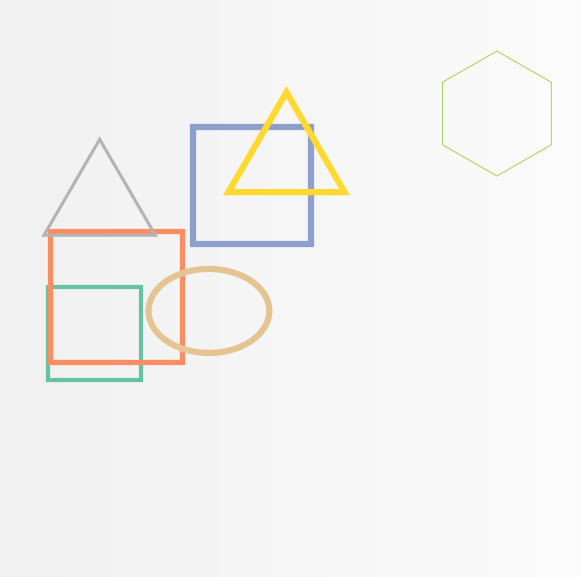[{"shape": "square", "thickness": 2, "radius": 0.4, "center": [0.163, 0.421]}, {"shape": "square", "thickness": 2.5, "radius": 0.57, "center": [0.199, 0.486]}, {"shape": "square", "thickness": 3, "radius": 0.51, "center": [0.433, 0.678]}, {"shape": "hexagon", "thickness": 0.5, "radius": 0.54, "center": [0.855, 0.803]}, {"shape": "triangle", "thickness": 3, "radius": 0.58, "center": [0.493, 0.724]}, {"shape": "oval", "thickness": 3, "radius": 0.52, "center": [0.359, 0.461]}, {"shape": "triangle", "thickness": 1.5, "radius": 0.55, "center": [0.171, 0.647]}]